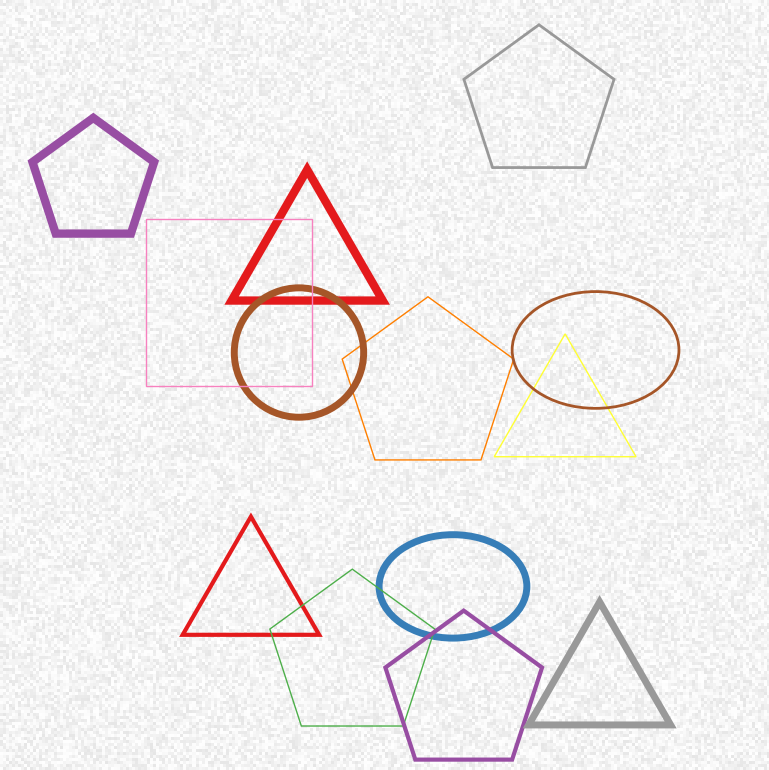[{"shape": "triangle", "thickness": 3, "radius": 0.57, "center": [0.399, 0.666]}, {"shape": "triangle", "thickness": 1.5, "radius": 0.51, "center": [0.326, 0.227]}, {"shape": "oval", "thickness": 2.5, "radius": 0.48, "center": [0.588, 0.238]}, {"shape": "pentagon", "thickness": 0.5, "radius": 0.56, "center": [0.458, 0.148]}, {"shape": "pentagon", "thickness": 3, "radius": 0.42, "center": [0.121, 0.764]}, {"shape": "pentagon", "thickness": 1.5, "radius": 0.53, "center": [0.602, 0.1]}, {"shape": "pentagon", "thickness": 0.5, "radius": 0.59, "center": [0.556, 0.497]}, {"shape": "triangle", "thickness": 0.5, "radius": 0.53, "center": [0.734, 0.46]}, {"shape": "circle", "thickness": 2.5, "radius": 0.42, "center": [0.388, 0.542]}, {"shape": "oval", "thickness": 1, "radius": 0.54, "center": [0.773, 0.545]}, {"shape": "square", "thickness": 0.5, "radius": 0.54, "center": [0.298, 0.607]}, {"shape": "triangle", "thickness": 2.5, "radius": 0.53, "center": [0.779, 0.112]}, {"shape": "pentagon", "thickness": 1, "radius": 0.51, "center": [0.7, 0.865]}]